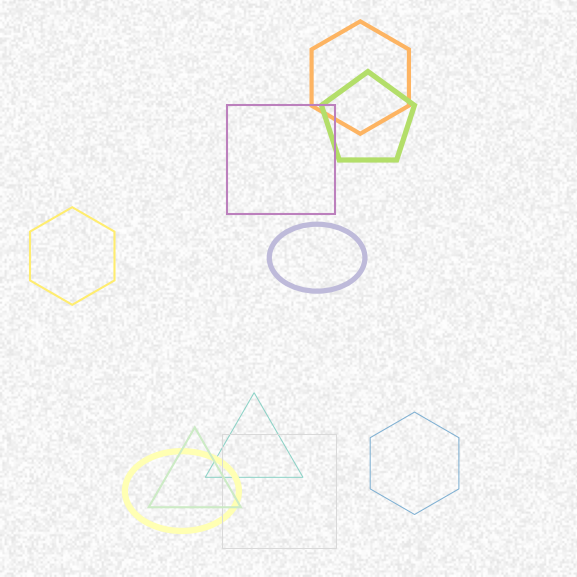[{"shape": "triangle", "thickness": 0.5, "radius": 0.49, "center": [0.44, 0.221]}, {"shape": "oval", "thickness": 3, "radius": 0.49, "center": [0.315, 0.149]}, {"shape": "oval", "thickness": 2.5, "radius": 0.41, "center": [0.549, 0.553]}, {"shape": "hexagon", "thickness": 0.5, "radius": 0.44, "center": [0.718, 0.197]}, {"shape": "hexagon", "thickness": 2, "radius": 0.49, "center": [0.624, 0.865]}, {"shape": "pentagon", "thickness": 2.5, "radius": 0.42, "center": [0.637, 0.791]}, {"shape": "square", "thickness": 0.5, "radius": 0.49, "center": [0.483, 0.149]}, {"shape": "square", "thickness": 1, "radius": 0.47, "center": [0.487, 0.723]}, {"shape": "triangle", "thickness": 1, "radius": 0.46, "center": [0.337, 0.167]}, {"shape": "hexagon", "thickness": 1, "radius": 0.42, "center": [0.125, 0.556]}]